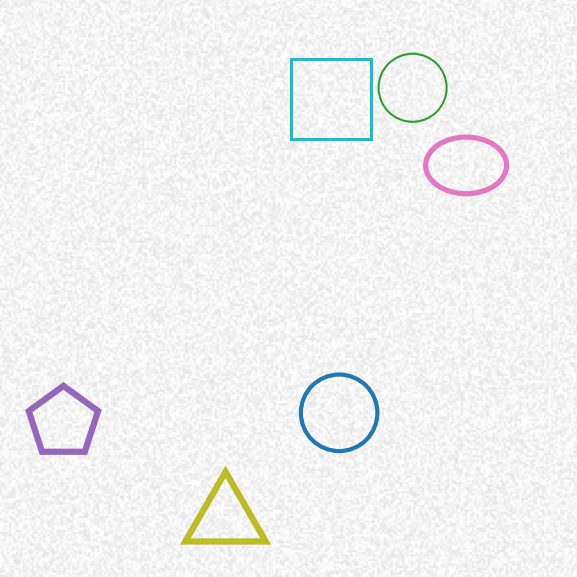[{"shape": "circle", "thickness": 2, "radius": 0.33, "center": [0.587, 0.284]}, {"shape": "circle", "thickness": 1, "radius": 0.29, "center": [0.714, 0.847]}, {"shape": "pentagon", "thickness": 3, "radius": 0.32, "center": [0.11, 0.268]}, {"shape": "oval", "thickness": 2.5, "radius": 0.35, "center": [0.807, 0.713]}, {"shape": "triangle", "thickness": 3, "radius": 0.4, "center": [0.391, 0.102]}, {"shape": "square", "thickness": 1.5, "radius": 0.35, "center": [0.573, 0.828]}]